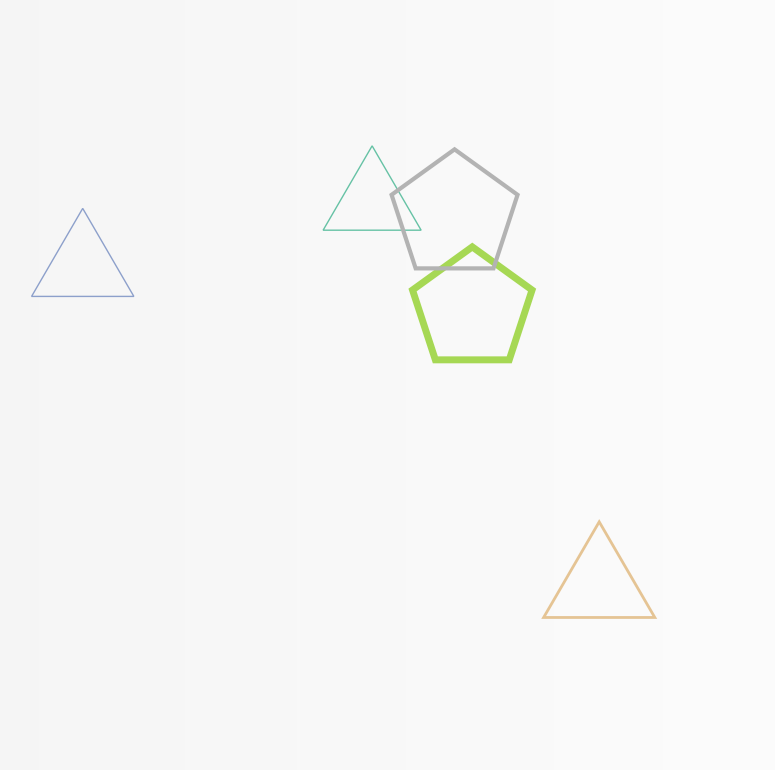[{"shape": "triangle", "thickness": 0.5, "radius": 0.37, "center": [0.48, 0.738]}, {"shape": "triangle", "thickness": 0.5, "radius": 0.38, "center": [0.107, 0.653]}, {"shape": "pentagon", "thickness": 2.5, "radius": 0.41, "center": [0.609, 0.598]}, {"shape": "triangle", "thickness": 1, "radius": 0.41, "center": [0.773, 0.239]}, {"shape": "pentagon", "thickness": 1.5, "radius": 0.43, "center": [0.587, 0.721]}]